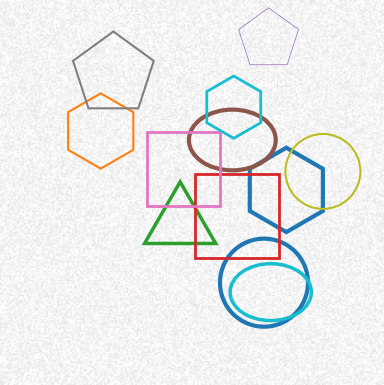[{"shape": "circle", "thickness": 3, "radius": 0.57, "center": [0.686, 0.266]}, {"shape": "hexagon", "thickness": 3, "radius": 0.55, "center": [0.744, 0.507]}, {"shape": "hexagon", "thickness": 1.5, "radius": 0.49, "center": [0.262, 0.66]}, {"shape": "triangle", "thickness": 2.5, "radius": 0.53, "center": [0.468, 0.421]}, {"shape": "square", "thickness": 2, "radius": 0.54, "center": [0.616, 0.439]}, {"shape": "pentagon", "thickness": 0.5, "radius": 0.41, "center": [0.698, 0.898]}, {"shape": "oval", "thickness": 3, "radius": 0.56, "center": [0.603, 0.636]}, {"shape": "square", "thickness": 2, "radius": 0.48, "center": [0.476, 0.56]}, {"shape": "pentagon", "thickness": 1.5, "radius": 0.55, "center": [0.295, 0.808]}, {"shape": "circle", "thickness": 1.5, "radius": 0.49, "center": [0.839, 0.555]}, {"shape": "hexagon", "thickness": 2, "radius": 0.4, "center": [0.607, 0.722]}, {"shape": "oval", "thickness": 2.5, "radius": 0.53, "center": [0.703, 0.241]}]